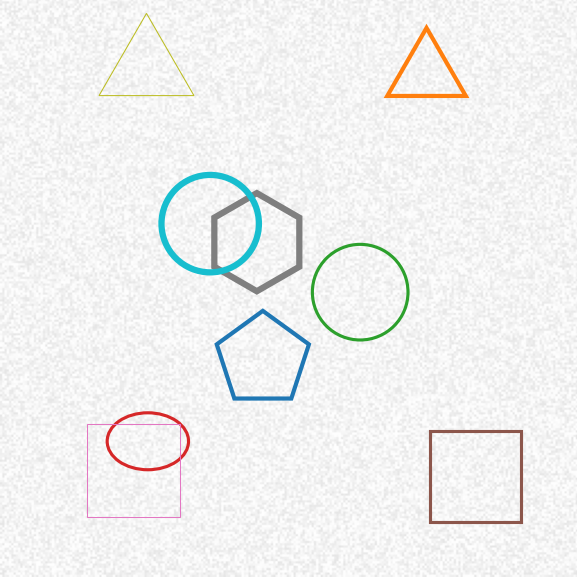[{"shape": "pentagon", "thickness": 2, "radius": 0.42, "center": [0.455, 0.377]}, {"shape": "triangle", "thickness": 2, "radius": 0.39, "center": [0.739, 0.872]}, {"shape": "circle", "thickness": 1.5, "radius": 0.41, "center": [0.624, 0.493]}, {"shape": "oval", "thickness": 1.5, "radius": 0.35, "center": [0.256, 0.235]}, {"shape": "square", "thickness": 1.5, "radius": 0.39, "center": [0.824, 0.174]}, {"shape": "square", "thickness": 0.5, "radius": 0.4, "center": [0.231, 0.184]}, {"shape": "hexagon", "thickness": 3, "radius": 0.42, "center": [0.445, 0.58]}, {"shape": "triangle", "thickness": 0.5, "radius": 0.47, "center": [0.254, 0.881]}, {"shape": "circle", "thickness": 3, "radius": 0.42, "center": [0.364, 0.612]}]